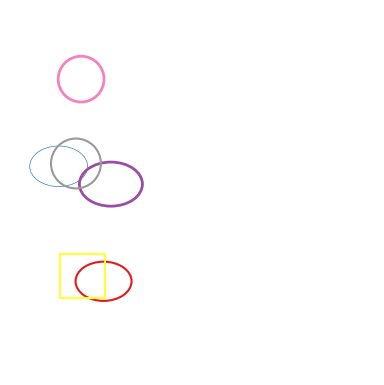[{"shape": "oval", "thickness": 1.5, "radius": 0.36, "center": [0.269, 0.269]}, {"shape": "oval", "thickness": 0.5, "radius": 0.38, "center": [0.152, 0.568]}, {"shape": "oval", "thickness": 2, "radius": 0.41, "center": [0.288, 0.522]}, {"shape": "square", "thickness": 1.5, "radius": 0.29, "center": [0.214, 0.284]}, {"shape": "circle", "thickness": 2, "radius": 0.3, "center": [0.211, 0.794]}, {"shape": "circle", "thickness": 1.5, "radius": 0.32, "center": [0.197, 0.575]}]